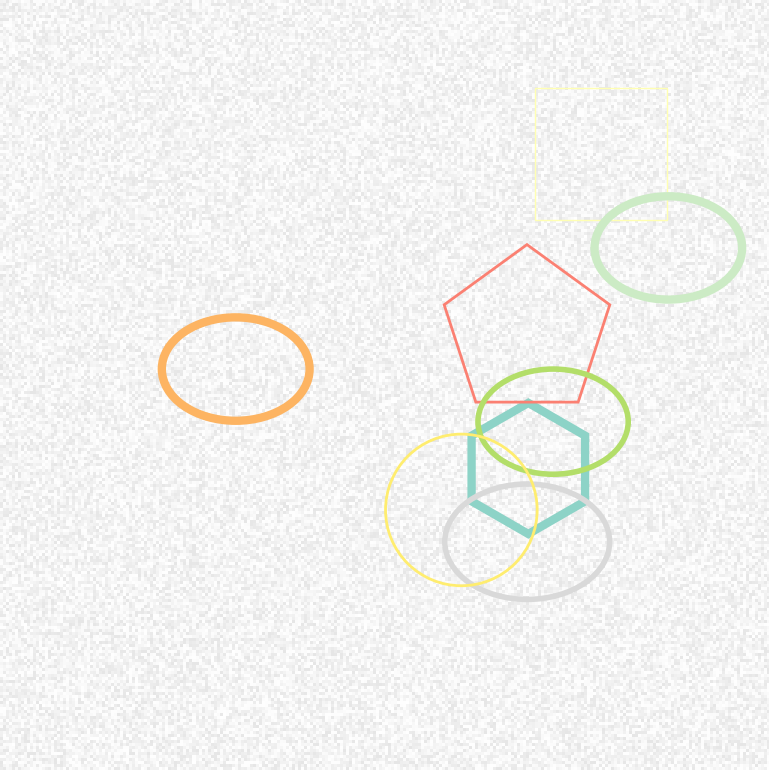[{"shape": "hexagon", "thickness": 3, "radius": 0.43, "center": [0.686, 0.392]}, {"shape": "square", "thickness": 0.5, "radius": 0.43, "center": [0.78, 0.8]}, {"shape": "pentagon", "thickness": 1, "radius": 0.57, "center": [0.684, 0.569]}, {"shape": "oval", "thickness": 3, "radius": 0.48, "center": [0.306, 0.521]}, {"shape": "oval", "thickness": 2, "radius": 0.49, "center": [0.718, 0.452]}, {"shape": "oval", "thickness": 2, "radius": 0.54, "center": [0.685, 0.296]}, {"shape": "oval", "thickness": 3, "radius": 0.48, "center": [0.868, 0.678]}, {"shape": "circle", "thickness": 1, "radius": 0.49, "center": [0.599, 0.338]}]